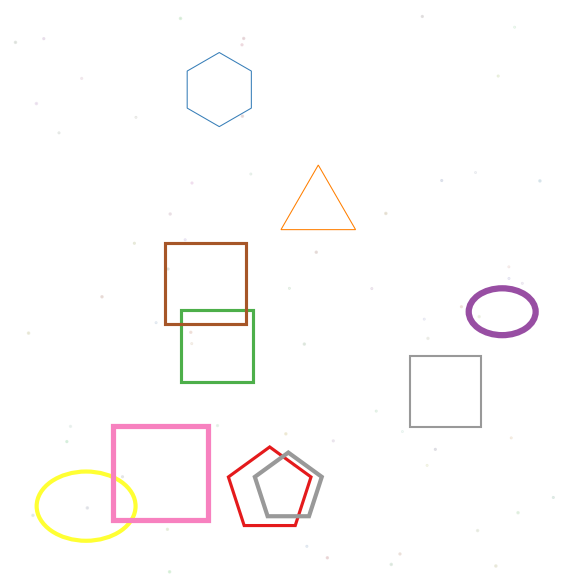[{"shape": "pentagon", "thickness": 1.5, "radius": 0.38, "center": [0.467, 0.15]}, {"shape": "hexagon", "thickness": 0.5, "radius": 0.32, "center": [0.38, 0.844]}, {"shape": "square", "thickness": 1.5, "radius": 0.31, "center": [0.376, 0.4]}, {"shape": "oval", "thickness": 3, "radius": 0.29, "center": [0.87, 0.459]}, {"shape": "triangle", "thickness": 0.5, "radius": 0.37, "center": [0.551, 0.639]}, {"shape": "oval", "thickness": 2, "radius": 0.43, "center": [0.149, 0.123]}, {"shape": "square", "thickness": 1.5, "radius": 0.35, "center": [0.356, 0.509]}, {"shape": "square", "thickness": 2.5, "radius": 0.41, "center": [0.278, 0.18]}, {"shape": "pentagon", "thickness": 2, "radius": 0.3, "center": [0.499, 0.155]}, {"shape": "square", "thickness": 1, "radius": 0.31, "center": [0.771, 0.321]}]